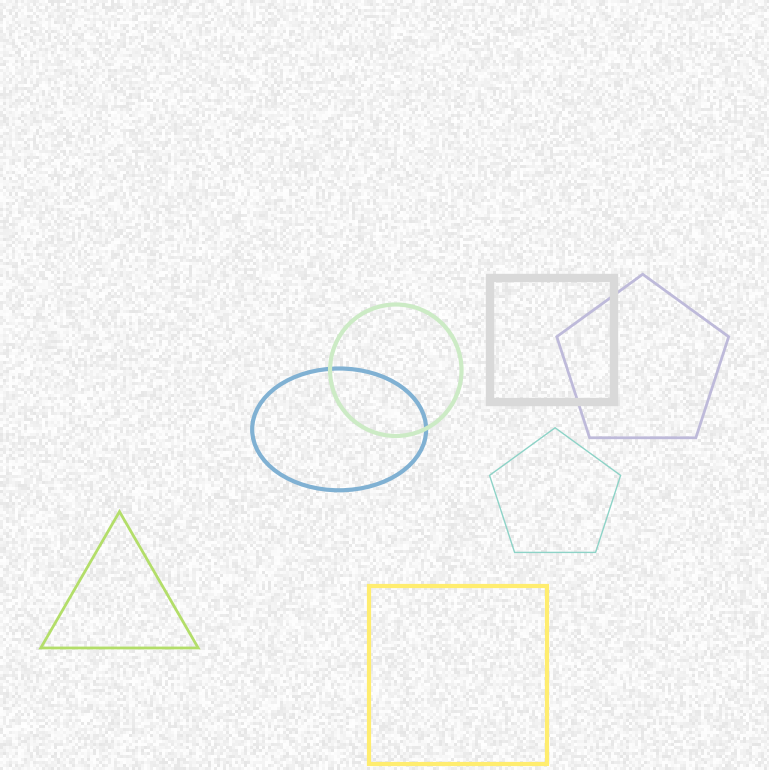[{"shape": "pentagon", "thickness": 0.5, "radius": 0.45, "center": [0.721, 0.355]}, {"shape": "pentagon", "thickness": 1, "radius": 0.59, "center": [0.835, 0.526]}, {"shape": "oval", "thickness": 1.5, "radius": 0.56, "center": [0.44, 0.442]}, {"shape": "triangle", "thickness": 1, "radius": 0.59, "center": [0.155, 0.217]}, {"shape": "square", "thickness": 3, "radius": 0.4, "center": [0.717, 0.558]}, {"shape": "circle", "thickness": 1.5, "radius": 0.43, "center": [0.514, 0.519]}, {"shape": "square", "thickness": 1.5, "radius": 0.58, "center": [0.595, 0.124]}]